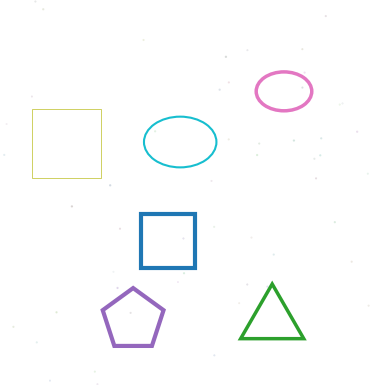[{"shape": "square", "thickness": 3, "radius": 0.35, "center": [0.436, 0.374]}, {"shape": "triangle", "thickness": 2.5, "radius": 0.47, "center": [0.707, 0.168]}, {"shape": "pentagon", "thickness": 3, "radius": 0.42, "center": [0.346, 0.169]}, {"shape": "oval", "thickness": 2.5, "radius": 0.36, "center": [0.738, 0.763]}, {"shape": "square", "thickness": 0.5, "radius": 0.45, "center": [0.172, 0.628]}, {"shape": "oval", "thickness": 1.5, "radius": 0.47, "center": [0.468, 0.631]}]